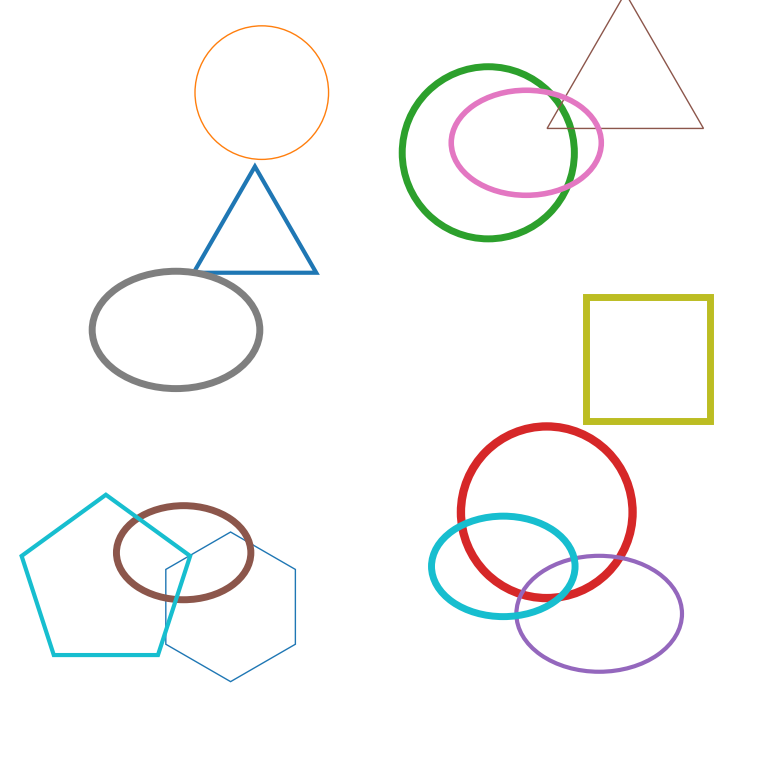[{"shape": "hexagon", "thickness": 0.5, "radius": 0.49, "center": [0.299, 0.212]}, {"shape": "triangle", "thickness": 1.5, "radius": 0.46, "center": [0.331, 0.692]}, {"shape": "circle", "thickness": 0.5, "radius": 0.43, "center": [0.34, 0.88]}, {"shape": "circle", "thickness": 2.5, "radius": 0.56, "center": [0.634, 0.802]}, {"shape": "circle", "thickness": 3, "radius": 0.56, "center": [0.71, 0.335]}, {"shape": "oval", "thickness": 1.5, "radius": 0.54, "center": [0.778, 0.203]}, {"shape": "oval", "thickness": 2.5, "radius": 0.44, "center": [0.239, 0.282]}, {"shape": "triangle", "thickness": 0.5, "radius": 0.59, "center": [0.812, 0.892]}, {"shape": "oval", "thickness": 2, "radius": 0.49, "center": [0.683, 0.815]}, {"shape": "oval", "thickness": 2.5, "radius": 0.54, "center": [0.229, 0.572]}, {"shape": "square", "thickness": 2.5, "radius": 0.4, "center": [0.841, 0.533]}, {"shape": "oval", "thickness": 2.5, "radius": 0.47, "center": [0.654, 0.264]}, {"shape": "pentagon", "thickness": 1.5, "radius": 0.58, "center": [0.138, 0.242]}]